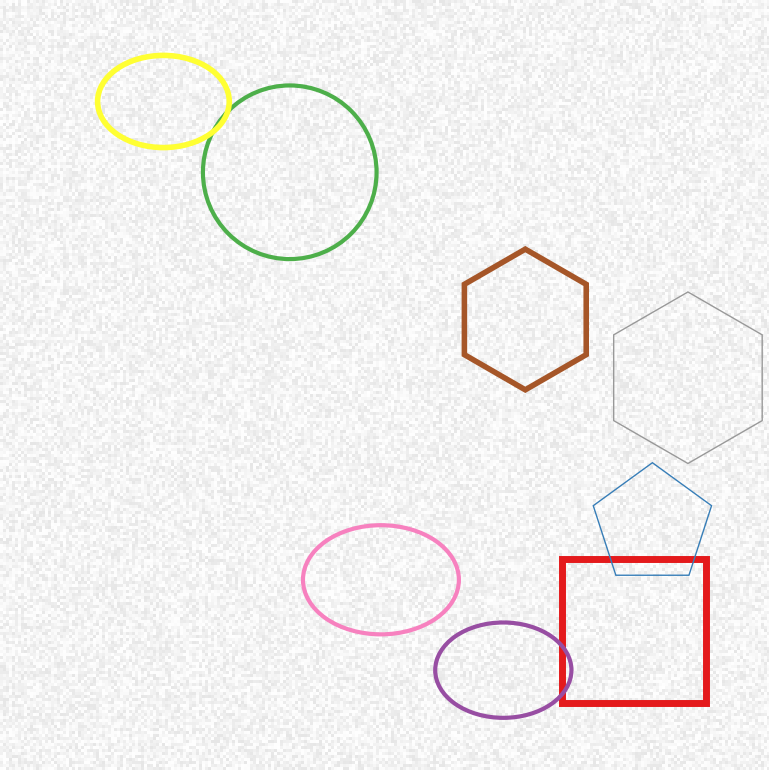[{"shape": "square", "thickness": 2.5, "radius": 0.47, "center": [0.823, 0.181]}, {"shape": "pentagon", "thickness": 0.5, "radius": 0.4, "center": [0.847, 0.318]}, {"shape": "circle", "thickness": 1.5, "radius": 0.56, "center": [0.376, 0.776]}, {"shape": "oval", "thickness": 1.5, "radius": 0.44, "center": [0.654, 0.13]}, {"shape": "oval", "thickness": 2, "radius": 0.43, "center": [0.212, 0.868]}, {"shape": "hexagon", "thickness": 2, "radius": 0.46, "center": [0.682, 0.585]}, {"shape": "oval", "thickness": 1.5, "radius": 0.51, "center": [0.495, 0.247]}, {"shape": "hexagon", "thickness": 0.5, "radius": 0.56, "center": [0.893, 0.509]}]